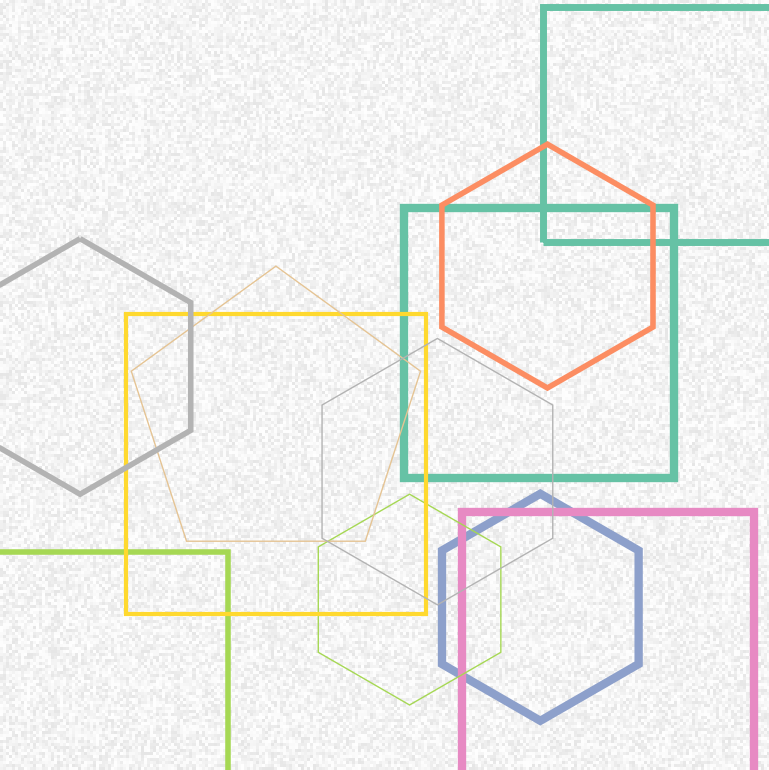[{"shape": "square", "thickness": 2.5, "radius": 0.76, "center": [0.857, 0.838]}, {"shape": "square", "thickness": 3, "radius": 0.87, "center": [0.7, 0.554]}, {"shape": "hexagon", "thickness": 2, "radius": 0.79, "center": [0.711, 0.654]}, {"shape": "hexagon", "thickness": 3, "radius": 0.74, "center": [0.702, 0.211]}, {"shape": "square", "thickness": 3, "radius": 0.95, "center": [0.79, 0.146]}, {"shape": "hexagon", "thickness": 0.5, "radius": 0.68, "center": [0.532, 0.221]}, {"shape": "square", "thickness": 2, "radius": 0.9, "center": [0.115, 0.102]}, {"shape": "square", "thickness": 1.5, "radius": 0.97, "center": [0.358, 0.397]}, {"shape": "pentagon", "thickness": 0.5, "radius": 0.99, "center": [0.358, 0.457]}, {"shape": "hexagon", "thickness": 0.5, "radius": 0.86, "center": [0.568, 0.387]}, {"shape": "hexagon", "thickness": 2, "radius": 0.83, "center": [0.104, 0.524]}]